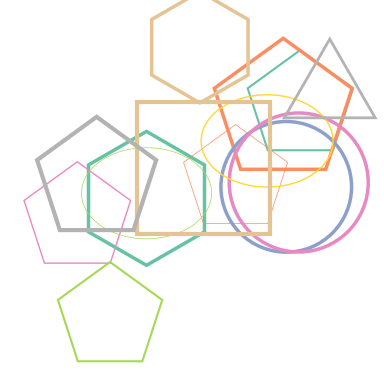[{"shape": "pentagon", "thickness": 1.5, "radius": 0.72, "center": [0.78, 0.726]}, {"shape": "hexagon", "thickness": 2.5, "radius": 0.87, "center": [0.38, 0.485]}, {"shape": "pentagon", "thickness": 2.5, "radius": 0.94, "center": [0.736, 0.712]}, {"shape": "pentagon", "thickness": 0.5, "radius": 0.71, "center": [0.612, 0.534]}, {"shape": "circle", "thickness": 2.5, "radius": 0.85, "center": [0.744, 0.515]}, {"shape": "circle", "thickness": 2.5, "radius": 0.9, "center": [0.776, 0.526]}, {"shape": "pentagon", "thickness": 1, "radius": 0.73, "center": [0.201, 0.434]}, {"shape": "pentagon", "thickness": 1.5, "radius": 0.71, "center": [0.286, 0.177]}, {"shape": "oval", "thickness": 0.5, "radius": 0.85, "center": [0.381, 0.498]}, {"shape": "oval", "thickness": 1, "radius": 0.86, "center": [0.694, 0.634]}, {"shape": "hexagon", "thickness": 2.5, "radius": 0.72, "center": [0.519, 0.877]}, {"shape": "square", "thickness": 3, "radius": 0.86, "center": [0.529, 0.564]}, {"shape": "pentagon", "thickness": 3, "radius": 0.81, "center": [0.251, 0.534]}, {"shape": "triangle", "thickness": 2, "radius": 0.68, "center": [0.857, 0.762]}]